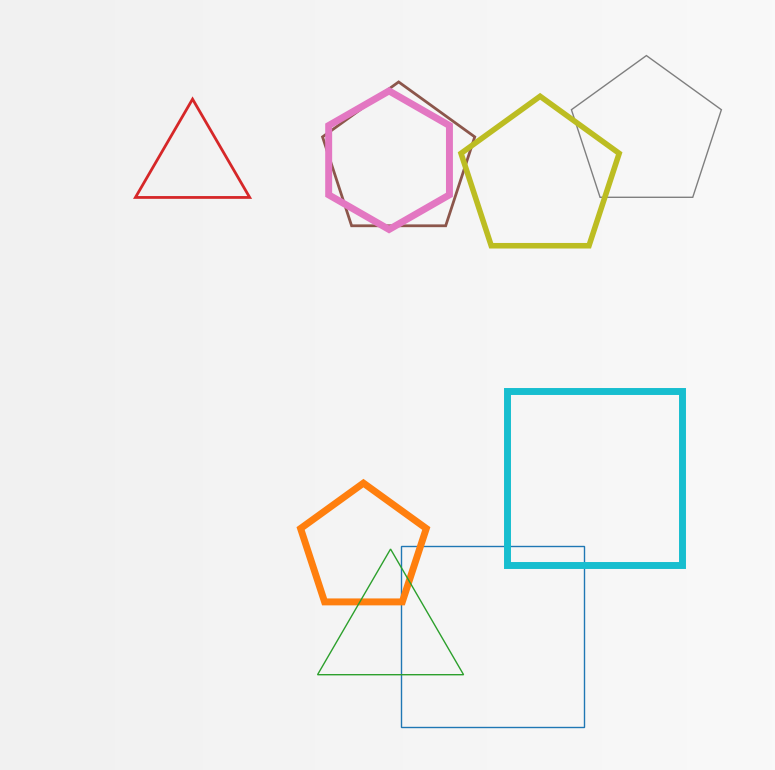[{"shape": "square", "thickness": 0.5, "radius": 0.59, "center": [0.636, 0.174]}, {"shape": "pentagon", "thickness": 2.5, "radius": 0.43, "center": [0.469, 0.287]}, {"shape": "triangle", "thickness": 0.5, "radius": 0.54, "center": [0.504, 0.178]}, {"shape": "triangle", "thickness": 1, "radius": 0.43, "center": [0.248, 0.786]}, {"shape": "pentagon", "thickness": 1, "radius": 0.52, "center": [0.514, 0.79]}, {"shape": "hexagon", "thickness": 2.5, "radius": 0.45, "center": [0.502, 0.792]}, {"shape": "pentagon", "thickness": 0.5, "radius": 0.51, "center": [0.834, 0.826]}, {"shape": "pentagon", "thickness": 2, "radius": 0.54, "center": [0.697, 0.768]}, {"shape": "square", "thickness": 2.5, "radius": 0.57, "center": [0.767, 0.379]}]